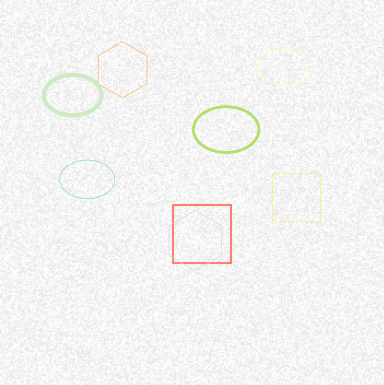[{"shape": "oval", "thickness": 0.5, "radius": 0.36, "center": [0.227, 0.534]}, {"shape": "oval", "thickness": 0.5, "radius": 0.33, "center": [0.734, 0.826]}, {"shape": "square", "thickness": 1.5, "radius": 0.38, "center": [0.526, 0.393]}, {"shape": "hexagon", "thickness": 0.5, "radius": 0.37, "center": [0.318, 0.819]}, {"shape": "oval", "thickness": 2, "radius": 0.43, "center": [0.587, 0.663]}, {"shape": "hexagon", "thickness": 0.5, "radius": 0.39, "center": [0.507, 0.375]}, {"shape": "oval", "thickness": 3, "radius": 0.37, "center": [0.189, 0.753]}, {"shape": "square", "thickness": 0.5, "radius": 0.31, "center": [0.77, 0.488]}]